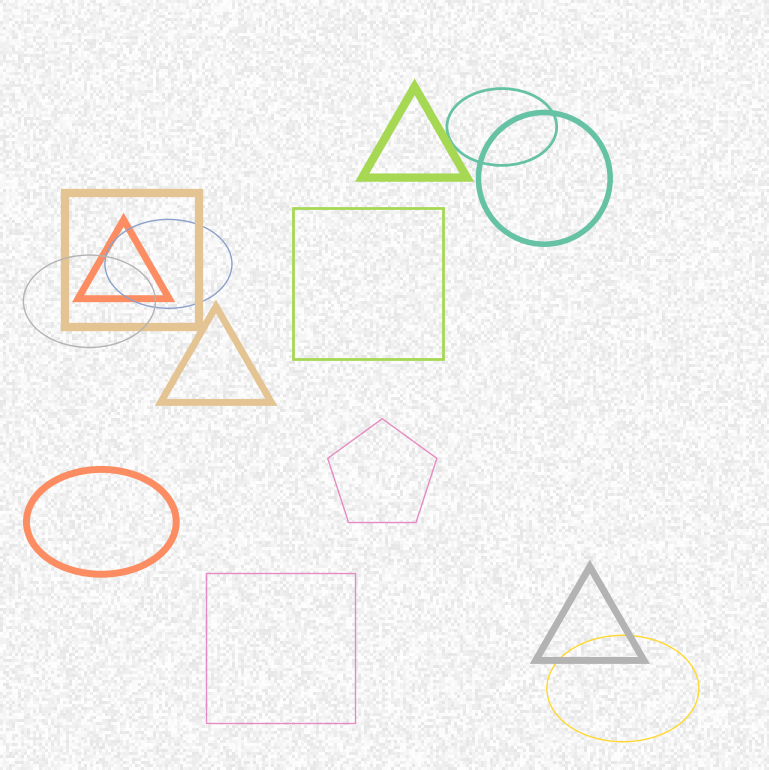[{"shape": "oval", "thickness": 1, "radius": 0.36, "center": [0.652, 0.835]}, {"shape": "circle", "thickness": 2, "radius": 0.43, "center": [0.707, 0.768]}, {"shape": "triangle", "thickness": 2.5, "radius": 0.34, "center": [0.161, 0.646]}, {"shape": "oval", "thickness": 2.5, "radius": 0.49, "center": [0.132, 0.322]}, {"shape": "oval", "thickness": 0.5, "radius": 0.41, "center": [0.219, 0.657]}, {"shape": "square", "thickness": 0.5, "radius": 0.49, "center": [0.364, 0.158]}, {"shape": "pentagon", "thickness": 0.5, "radius": 0.37, "center": [0.496, 0.382]}, {"shape": "square", "thickness": 1, "radius": 0.49, "center": [0.478, 0.632]}, {"shape": "triangle", "thickness": 3, "radius": 0.39, "center": [0.538, 0.809]}, {"shape": "oval", "thickness": 0.5, "radius": 0.49, "center": [0.809, 0.106]}, {"shape": "triangle", "thickness": 2.5, "radius": 0.42, "center": [0.281, 0.519]}, {"shape": "square", "thickness": 3, "radius": 0.44, "center": [0.171, 0.662]}, {"shape": "oval", "thickness": 0.5, "radius": 0.43, "center": [0.116, 0.609]}, {"shape": "triangle", "thickness": 2.5, "radius": 0.41, "center": [0.766, 0.183]}]